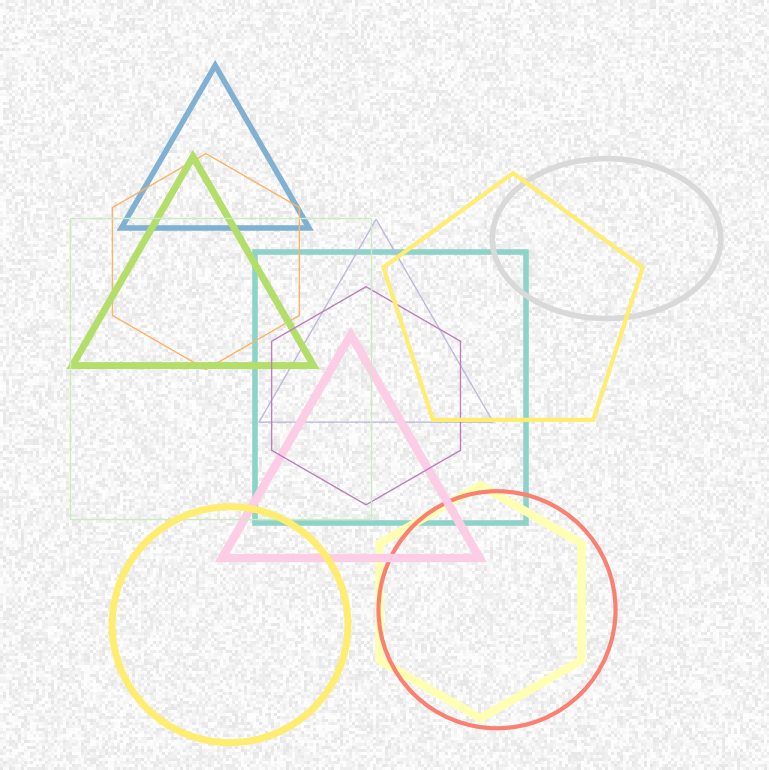[{"shape": "square", "thickness": 2, "radius": 0.88, "center": [0.507, 0.497]}, {"shape": "hexagon", "thickness": 3, "radius": 0.76, "center": [0.624, 0.218]}, {"shape": "triangle", "thickness": 0.5, "radius": 0.88, "center": [0.488, 0.54]}, {"shape": "circle", "thickness": 1.5, "radius": 0.77, "center": [0.645, 0.208]}, {"shape": "triangle", "thickness": 2, "radius": 0.7, "center": [0.279, 0.774]}, {"shape": "hexagon", "thickness": 0.5, "radius": 0.7, "center": [0.267, 0.66]}, {"shape": "triangle", "thickness": 2.5, "radius": 0.9, "center": [0.251, 0.616]}, {"shape": "triangle", "thickness": 3, "radius": 0.97, "center": [0.456, 0.372]}, {"shape": "oval", "thickness": 2, "radius": 0.74, "center": [0.788, 0.69]}, {"shape": "hexagon", "thickness": 0.5, "radius": 0.71, "center": [0.475, 0.486]}, {"shape": "square", "thickness": 0.5, "radius": 0.98, "center": [0.286, 0.521]}, {"shape": "pentagon", "thickness": 1.5, "radius": 0.89, "center": [0.666, 0.598]}, {"shape": "circle", "thickness": 2.5, "radius": 0.77, "center": [0.299, 0.189]}]